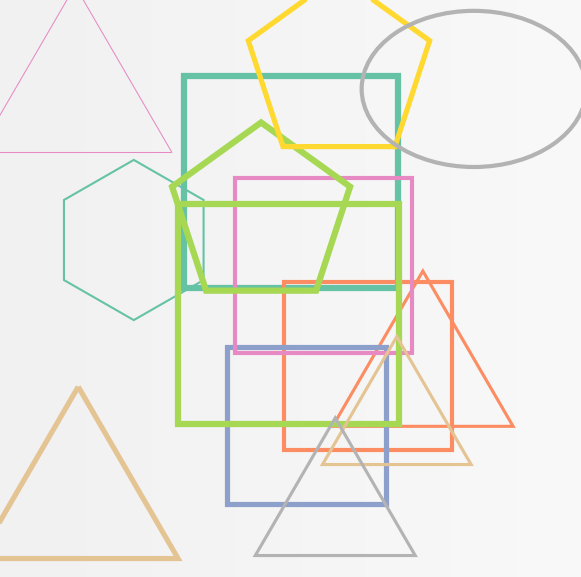[{"shape": "square", "thickness": 3, "radius": 0.92, "center": [0.501, 0.684]}, {"shape": "hexagon", "thickness": 1, "radius": 0.69, "center": [0.23, 0.584]}, {"shape": "square", "thickness": 2, "radius": 0.73, "center": [0.633, 0.366]}, {"shape": "triangle", "thickness": 1.5, "radius": 0.9, "center": [0.728, 0.351]}, {"shape": "square", "thickness": 2.5, "radius": 0.68, "center": [0.527, 0.262]}, {"shape": "triangle", "thickness": 0.5, "radius": 0.96, "center": [0.129, 0.831]}, {"shape": "square", "thickness": 2, "radius": 0.76, "center": [0.556, 0.539]}, {"shape": "square", "thickness": 3, "radius": 0.95, "center": [0.496, 0.455]}, {"shape": "pentagon", "thickness": 3, "radius": 0.8, "center": [0.449, 0.626]}, {"shape": "pentagon", "thickness": 2.5, "radius": 0.82, "center": [0.583, 0.878]}, {"shape": "triangle", "thickness": 2.5, "radius": 0.99, "center": [0.135, 0.131]}, {"shape": "triangle", "thickness": 1.5, "radius": 0.74, "center": [0.683, 0.269]}, {"shape": "triangle", "thickness": 1.5, "radius": 0.79, "center": [0.577, 0.117]}, {"shape": "oval", "thickness": 2, "radius": 0.97, "center": [0.815, 0.845]}]